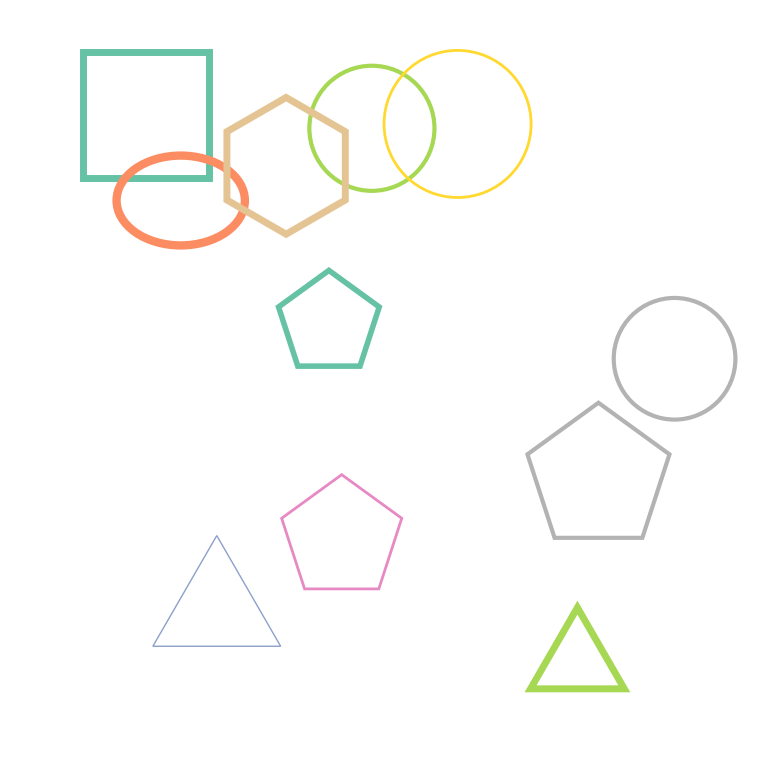[{"shape": "pentagon", "thickness": 2, "radius": 0.34, "center": [0.427, 0.58]}, {"shape": "square", "thickness": 2.5, "radius": 0.41, "center": [0.19, 0.851]}, {"shape": "oval", "thickness": 3, "radius": 0.42, "center": [0.235, 0.74]}, {"shape": "triangle", "thickness": 0.5, "radius": 0.48, "center": [0.282, 0.209]}, {"shape": "pentagon", "thickness": 1, "radius": 0.41, "center": [0.444, 0.302]}, {"shape": "circle", "thickness": 1.5, "radius": 0.41, "center": [0.483, 0.833]}, {"shape": "triangle", "thickness": 2.5, "radius": 0.35, "center": [0.75, 0.141]}, {"shape": "circle", "thickness": 1, "radius": 0.48, "center": [0.594, 0.839]}, {"shape": "hexagon", "thickness": 2.5, "radius": 0.44, "center": [0.372, 0.785]}, {"shape": "pentagon", "thickness": 1.5, "radius": 0.48, "center": [0.777, 0.38]}, {"shape": "circle", "thickness": 1.5, "radius": 0.4, "center": [0.876, 0.534]}]